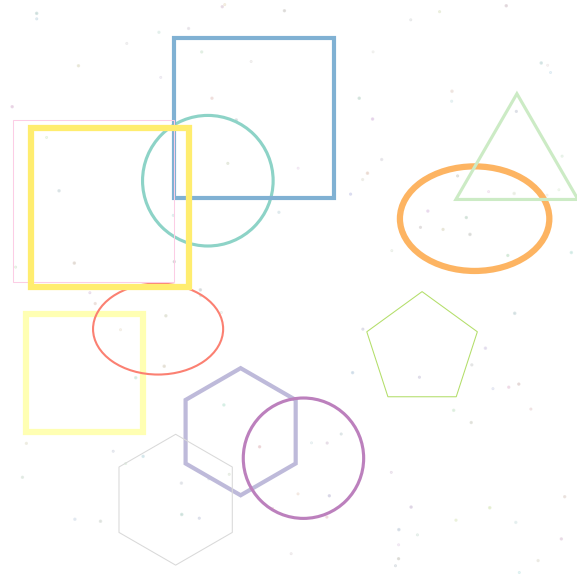[{"shape": "circle", "thickness": 1.5, "radius": 0.57, "center": [0.36, 0.686]}, {"shape": "square", "thickness": 3, "radius": 0.51, "center": [0.146, 0.353]}, {"shape": "hexagon", "thickness": 2, "radius": 0.55, "center": [0.417, 0.252]}, {"shape": "oval", "thickness": 1, "radius": 0.56, "center": [0.274, 0.429]}, {"shape": "square", "thickness": 2, "radius": 0.69, "center": [0.44, 0.795]}, {"shape": "oval", "thickness": 3, "radius": 0.65, "center": [0.822, 0.62]}, {"shape": "pentagon", "thickness": 0.5, "radius": 0.5, "center": [0.731, 0.394]}, {"shape": "square", "thickness": 0.5, "radius": 0.7, "center": [0.162, 0.652]}, {"shape": "hexagon", "thickness": 0.5, "radius": 0.57, "center": [0.304, 0.134]}, {"shape": "circle", "thickness": 1.5, "radius": 0.52, "center": [0.525, 0.206]}, {"shape": "triangle", "thickness": 1.5, "radius": 0.61, "center": [0.895, 0.715]}, {"shape": "square", "thickness": 3, "radius": 0.69, "center": [0.191, 0.64]}]